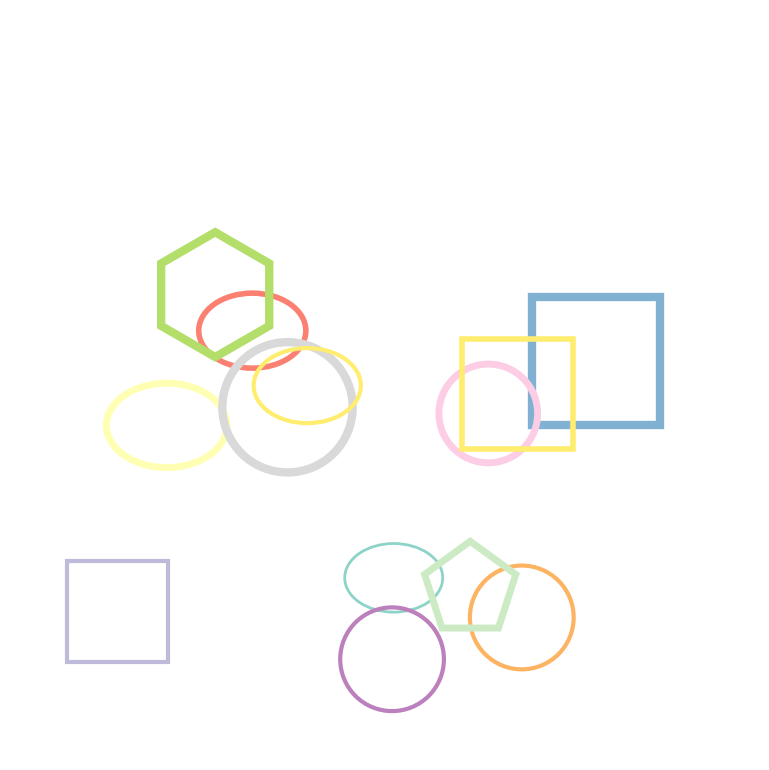[{"shape": "oval", "thickness": 1, "radius": 0.32, "center": [0.511, 0.25]}, {"shape": "oval", "thickness": 2.5, "radius": 0.39, "center": [0.216, 0.448]}, {"shape": "square", "thickness": 1.5, "radius": 0.33, "center": [0.152, 0.206]}, {"shape": "oval", "thickness": 2, "radius": 0.35, "center": [0.328, 0.571]}, {"shape": "square", "thickness": 3, "radius": 0.42, "center": [0.773, 0.531]}, {"shape": "circle", "thickness": 1.5, "radius": 0.34, "center": [0.678, 0.198]}, {"shape": "hexagon", "thickness": 3, "radius": 0.41, "center": [0.279, 0.617]}, {"shape": "circle", "thickness": 2.5, "radius": 0.32, "center": [0.634, 0.463]}, {"shape": "circle", "thickness": 3, "radius": 0.42, "center": [0.373, 0.471]}, {"shape": "circle", "thickness": 1.5, "radius": 0.34, "center": [0.509, 0.144]}, {"shape": "pentagon", "thickness": 2.5, "radius": 0.31, "center": [0.611, 0.235]}, {"shape": "square", "thickness": 2, "radius": 0.36, "center": [0.672, 0.488]}, {"shape": "oval", "thickness": 1.5, "radius": 0.35, "center": [0.399, 0.499]}]